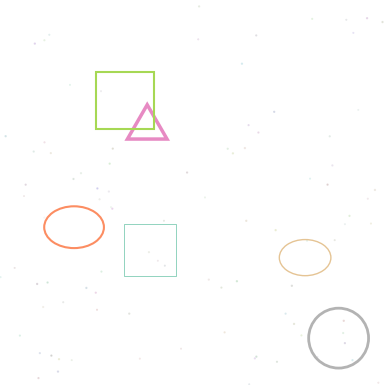[{"shape": "square", "thickness": 0.5, "radius": 0.34, "center": [0.389, 0.35]}, {"shape": "oval", "thickness": 1.5, "radius": 0.39, "center": [0.192, 0.41]}, {"shape": "triangle", "thickness": 2.5, "radius": 0.3, "center": [0.382, 0.669]}, {"shape": "square", "thickness": 1.5, "radius": 0.37, "center": [0.324, 0.739]}, {"shape": "oval", "thickness": 1, "radius": 0.33, "center": [0.792, 0.331]}, {"shape": "circle", "thickness": 2, "radius": 0.39, "center": [0.88, 0.122]}]